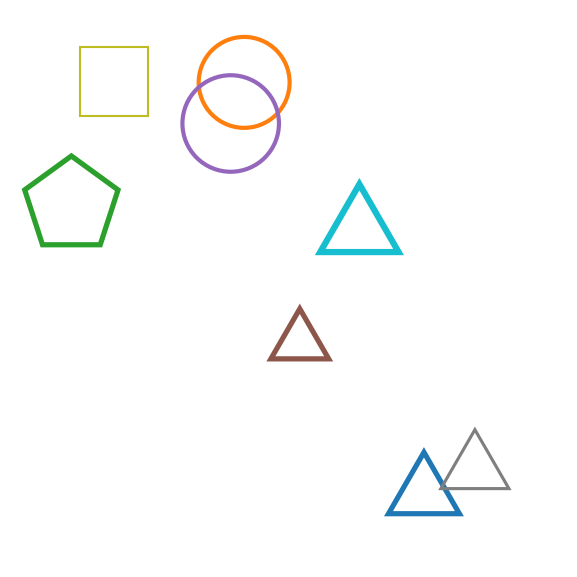[{"shape": "triangle", "thickness": 2.5, "radius": 0.35, "center": [0.734, 0.145]}, {"shape": "circle", "thickness": 2, "radius": 0.39, "center": [0.423, 0.856]}, {"shape": "pentagon", "thickness": 2.5, "radius": 0.42, "center": [0.124, 0.644]}, {"shape": "circle", "thickness": 2, "radius": 0.42, "center": [0.399, 0.785]}, {"shape": "triangle", "thickness": 2.5, "radius": 0.29, "center": [0.519, 0.407]}, {"shape": "triangle", "thickness": 1.5, "radius": 0.34, "center": [0.822, 0.187]}, {"shape": "square", "thickness": 1, "radius": 0.3, "center": [0.198, 0.858]}, {"shape": "triangle", "thickness": 3, "radius": 0.39, "center": [0.622, 0.602]}]